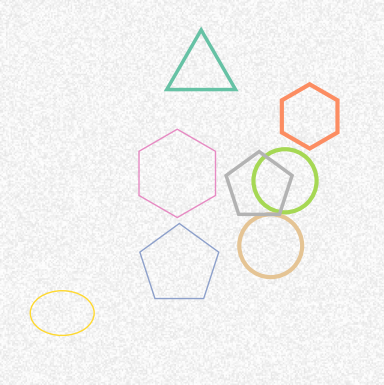[{"shape": "triangle", "thickness": 2.5, "radius": 0.52, "center": [0.522, 0.819]}, {"shape": "hexagon", "thickness": 3, "radius": 0.42, "center": [0.804, 0.698]}, {"shape": "pentagon", "thickness": 1, "radius": 0.54, "center": [0.466, 0.312]}, {"shape": "hexagon", "thickness": 1, "radius": 0.57, "center": [0.46, 0.55]}, {"shape": "circle", "thickness": 3, "radius": 0.41, "center": [0.74, 0.53]}, {"shape": "oval", "thickness": 1, "radius": 0.41, "center": [0.162, 0.187]}, {"shape": "circle", "thickness": 3, "radius": 0.41, "center": [0.703, 0.362]}, {"shape": "pentagon", "thickness": 2.5, "radius": 0.45, "center": [0.673, 0.516]}]